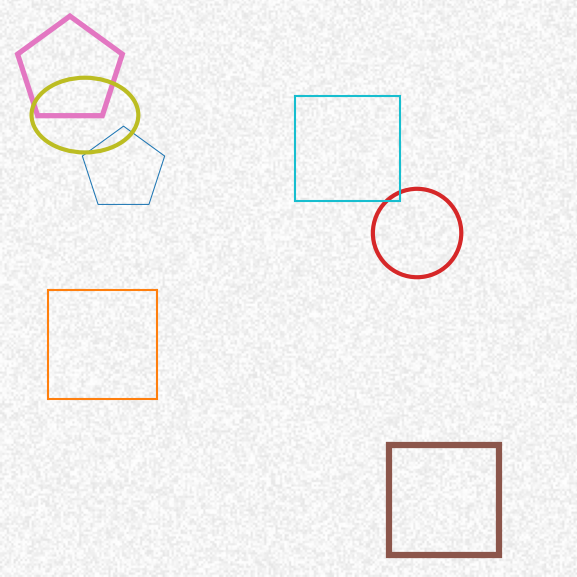[{"shape": "pentagon", "thickness": 0.5, "radius": 0.37, "center": [0.214, 0.706]}, {"shape": "square", "thickness": 1, "radius": 0.47, "center": [0.177, 0.403]}, {"shape": "circle", "thickness": 2, "radius": 0.38, "center": [0.722, 0.596]}, {"shape": "square", "thickness": 3, "radius": 0.48, "center": [0.769, 0.133]}, {"shape": "pentagon", "thickness": 2.5, "radius": 0.48, "center": [0.121, 0.876]}, {"shape": "oval", "thickness": 2, "radius": 0.46, "center": [0.147, 0.8]}, {"shape": "square", "thickness": 1, "radius": 0.45, "center": [0.602, 0.742]}]